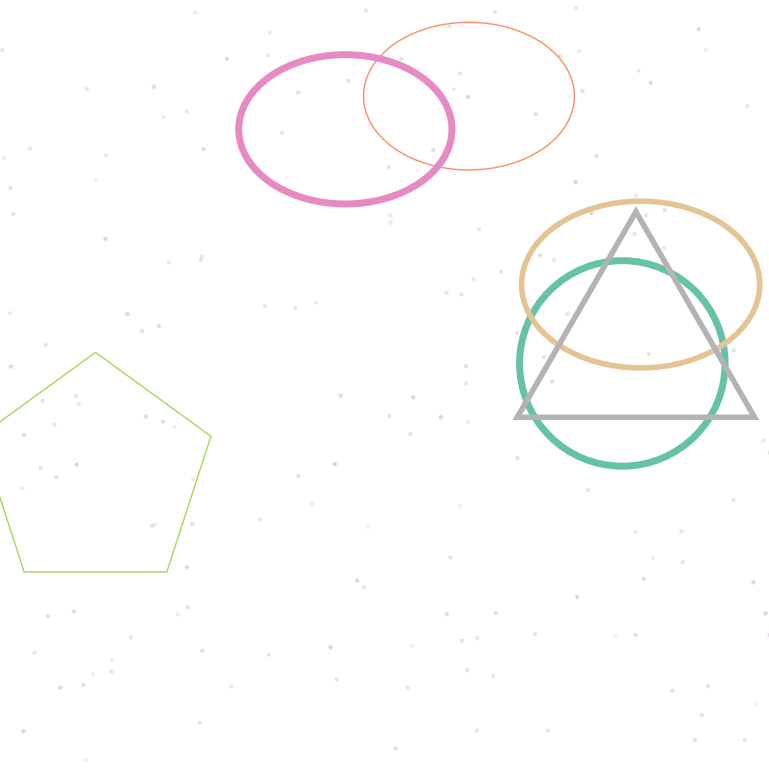[{"shape": "circle", "thickness": 2.5, "radius": 0.67, "center": [0.808, 0.528]}, {"shape": "oval", "thickness": 0.5, "radius": 0.68, "center": [0.609, 0.875]}, {"shape": "oval", "thickness": 2.5, "radius": 0.69, "center": [0.448, 0.832]}, {"shape": "pentagon", "thickness": 0.5, "radius": 0.79, "center": [0.124, 0.385]}, {"shape": "oval", "thickness": 2, "radius": 0.77, "center": [0.832, 0.63]}, {"shape": "triangle", "thickness": 2, "radius": 0.89, "center": [0.826, 0.547]}]